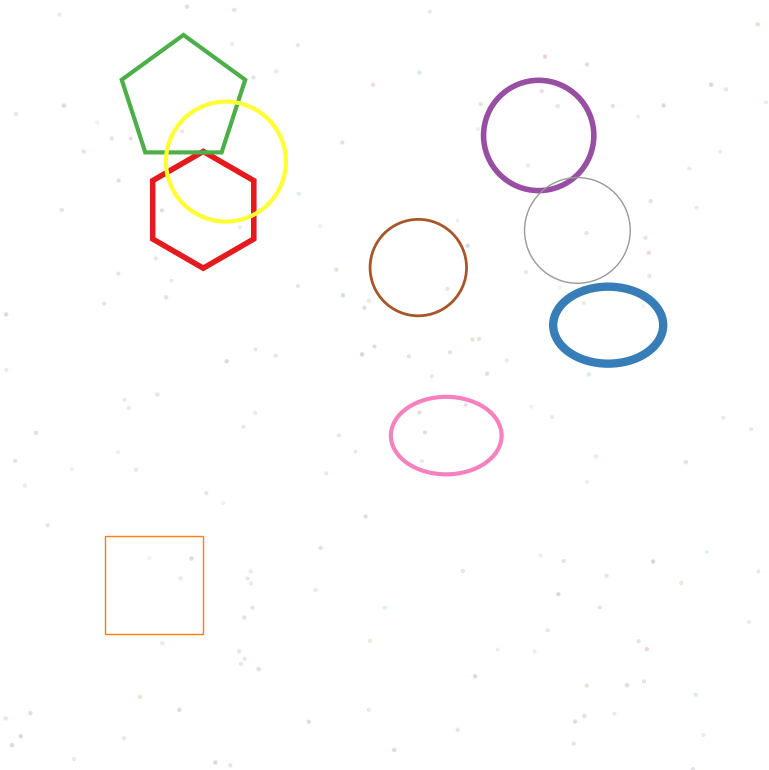[{"shape": "hexagon", "thickness": 2, "radius": 0.38, "center": [0.264, 0.728]}, {"shape": "oval", "thickness": 3, "radius": 0.36, "center": [0.79, 0.578]}, {"shape": "pentagon", "thickness": 1.5, "radius": 0.42, "center": [0.238, 0.87]}, {"shape": "circle", "thickness": 2, "radius": 0.36, "center": [0.7, 0.824]}, {"shape": "square", "thickness": 0.5, "radius": 0.32, "center": [0.2, 0.24]}, {"shape": "circle", "thickness": 1.5, "radius": 0.39, "center": [0.293, 0.79]}, {"shape": "circle", "thickness": 1, "radius": 0.31, "center": [0.543, 0.652]}, {"shape": "oval", "thickness": 1.5, "radius": 0.36, "center": [0.58, 0.434]}, {"shape": "circle", "thickness": 0.5, "radius": 0.34, "center": [0.75, 0.701]}]